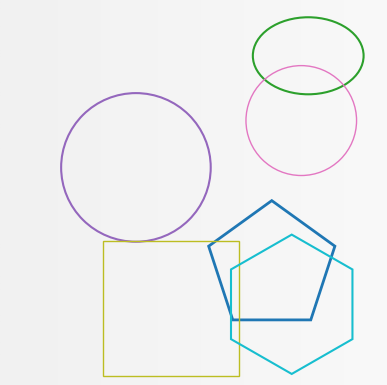[{"shape": "pentagon", "thickness": 2, "radius": 0.86, "center": [0.701, 0.308]}, {"shape": "oval", "thickness": 1.5, "radius": 0.71, "center": [0.795, 0.855]}, {"shape": "circle", "thickness": 1.5, "radius": 0.97, "center": [0.351, 0.565]}, {"shape": "circle", "thickness": 1, "radius": 0.71, "center": [0.777, 0.687]}, {"shape": "square", "thickness": 1, "radius": 0.88, "center": [0.441, 0.199]}, {"shape": "hexagon", "thickness": 1.5, "radius": 0.9, "center": [0.753, 0.21]}]